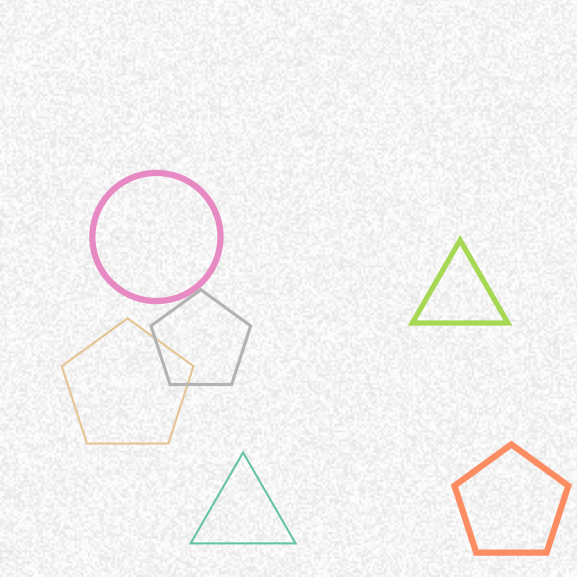[{"shape": "triangle", "thickness": 1, "radius": 0.52, "center": [0.421, 0.111]}, {"shape": "pentagon", "thickness": 3, "radius": 0.52, "center": [0.886, 0.126]}, {"shape": "circle", "thickness": 3, "radius": 0.55, "center": [0.271, 0.589]}, {"shape": "triangle", "thickness": 2.5, "radius": 0.48, "center": [0.797, 0.488]}, {"shape": "pentagon", "thickness": 1, "radius": 0.6, "center": [0.221, 0.328]}, {"shape": "pentagon", "thickness": 1.5, "radius": 0.45, "center": [0.348, 0.407]}]